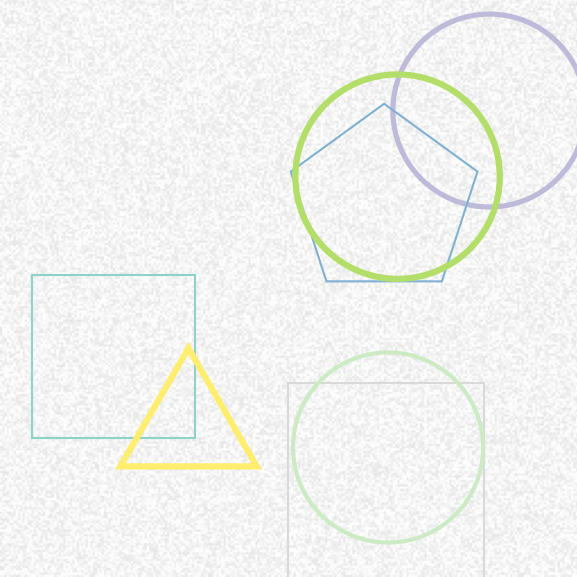[{"shape": "square", "thickness": 1, "radius": 0.7, "center": [0.196, 0.381]}, {"shape": "circle", "thickness": 2.5, "radius": 0.84, "center": [0.847, 0.808]}, {"shape": "pentagon", "thickness": 1, "radius": 0.85, "center": [0.665, 0.649]}, {"shape": "circle", "thickness": 3, "radius": 0.89, "center": [0.688, 0.693]}, {"shape": "square", "thickness": 1, "radius": 0.85, "center": [0.669, 0.165]}, {"shape": "circle", "thickness": 2, "radius": 0.82, "center": [0.672, 0.224]}, {"shape": "triangle", "thickness": 3, "radius": 0.68, "center": [0.326, 0.26]}]